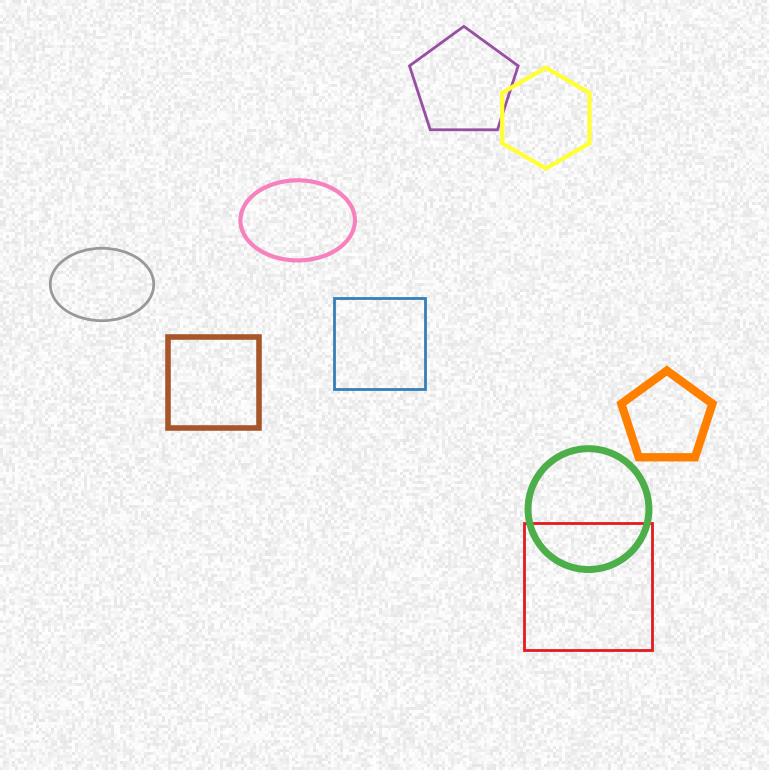[{"shape": "square", "thickness": 1, "radius": 0.41, "center": [0.764, 0.239]}, {"shape": "square", "thickness": 1, "radius": 0.3, "center": [0.493, 0.554]}, {"shape": "circle", "thickness": 2.5, "radius": 0.39, "center": [0.764, 0.339]}, {"shape": "pentagon", "thickness": 1, "radius": 0.37, "center": [0.602, 0.892]}, {"shape": "pentagon", "thickness": 3, "radius": 0.31, "center": [0.866, 0.456]}, {"shape": "hexagon", "thickness": 1.5, "radius": 0.33, "center": [0.709, 0.847]}, {"shape": "square", "thickness": 2, "radius": 0.3, "center": [0.277, 0.503]}, {"shape": "oval", "thickness": 1.5, "radius": 0.37, "center": [0.387, 0.714]}, {"shape": "oval", "thickness": 1, "radius": 0.34, "center": [0.132, 0.631]}]